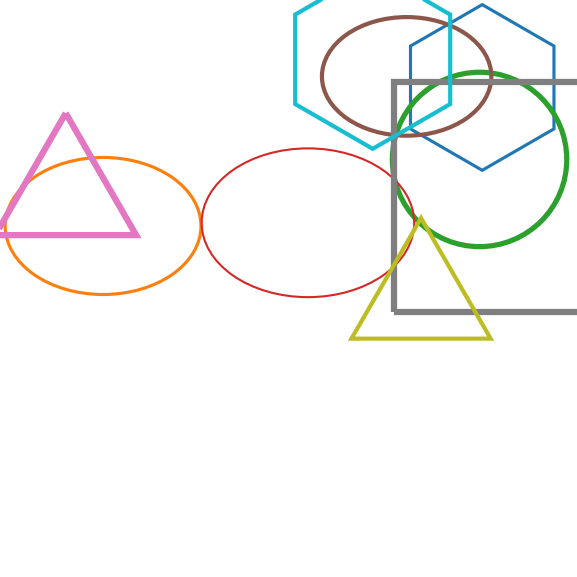[{"shape": "hexagon", "thickness": 1.5, "radius": 0.72, "center": [0.835, 0.848]}, {"shape": "oval", "thickness": 1.5, "radius": 0.85, "center": [0.179, 0.608]}, {"shape": "circle", "thickness": 2.5, "radius": 0.75, "center": [0.83, 0.723]}, {"shape": "oval", "thickness": 1, "radius": 0.92, "center": [0.533, 0.613]}, {"shape": "oval", "thickness": 2, "radius": 0.73, "center": [0.704, 0.867]}, {"shape": "triangle", "thickness": 3, "radius": 0.7, "center": [0.114, 0.662]}, {"shape": "square", "thickness": 3, "radius": 1.0, "center": [0.881, 0.658]}, {"shape": "triangle", "thickness": 2, "radius": 0.7, "center": [0.729, 0.482]}, {"shape": "hexagon", "thickness": 2, "radius": 0.77, "center": [0.645, 0.896]}]